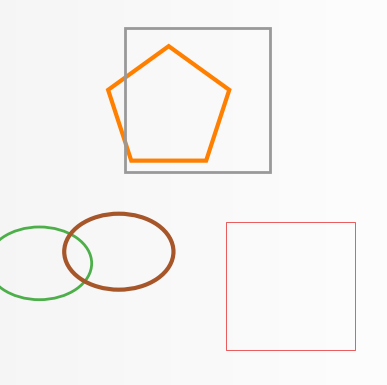[{"shape": "square", "thickness": 0.5, "radius": 0.83, "center": [0.749, 0.257]}, {"shape": "oval", "thickness": 2, "radius": 0.67, "center": [0.102, 0.316]}, {"shape": "pentagon", "thickness": 3, "radius": 0.82, "center": [0.435, 0.716]}, {"shape": "oval", "thickness": 3, "radius": 0.7, "center": [0.307, 0.346]}, {"shape": "square", "thickness": 2, "radius": 0.94, "center": [0.51, 0.74]}]